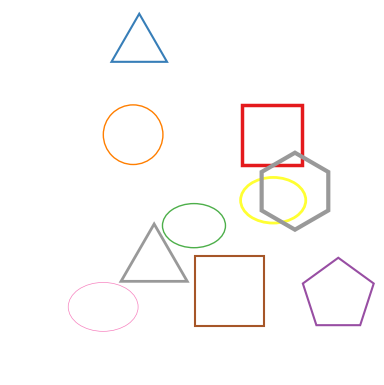[{"shape": "square", "thickness": 2.5, "radius": 0.39, "center": [0.707, 0.65]}, {"shape": "triangle", "thickness": 1.5, "radius": 0.42, "center": [0.362, 0.881]}, {"shape": "oval", "thickness": 1, "radius": 0.41, "center": [0.504, 0.414]}, {"shape": "pentagon", "thickness": 1.5, "radius": 0.48, "center": [0.879, 0.234]}, {"shape": "circle", "thickness": 1, "radius": 0.39, "center": [0.346, 0.65]}, {"shape": "oval", "thickness": 2, "radius": 0.42, "center": [0.71, 0.48]}, {"shape": "square", "thickness": 1.5, "radius": 0.45, "center": [0.596, 0.245]}, {"shape": "oval", "thickness": 0.5, "radius": 0.45, "center": [0.268, 0.203]}, {"shape": "triangle", "thickness": 2, "radius": 0.5, "center": [0.4, 0.319]}, {"shape": "hexagon", "thickness": 3, "radius": 0.5, "center": [0.766, 0.503]}]